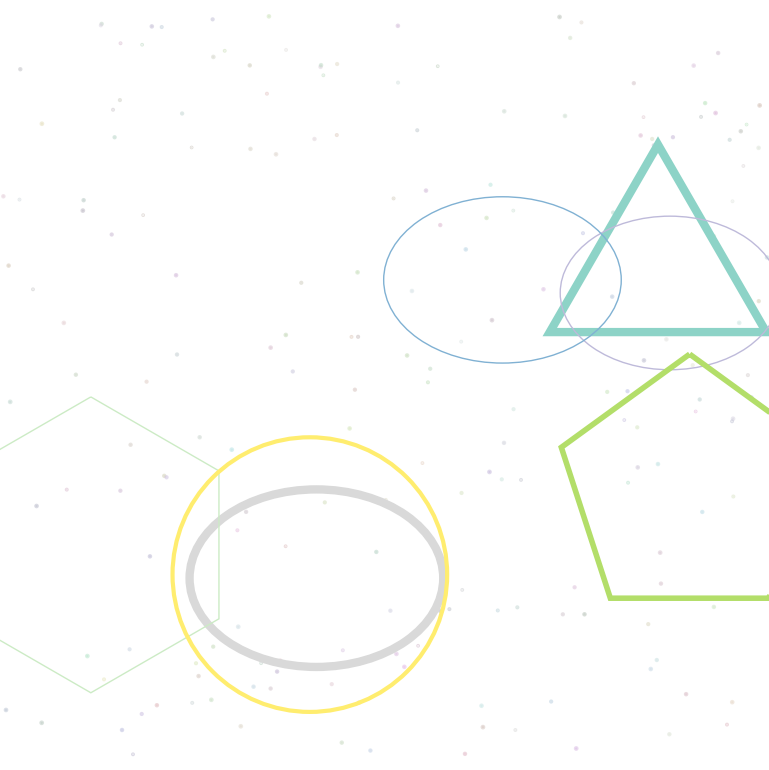[{"shape": "triangle", "thickness": 3, "radius": 0.81, "center": [0.855, 0.65]}, {"shape": "oval", "thickness": 0.5, "radius": 0.71, "center": [0.87, 0.62]}, {"shape": "oval", "thickness": 0.5, "radius": 0.77, "center": [0.653, 0.636]}, {"shape": "pentagon", "thickness": 2, "radius": 0.88, "center": [0.896, 0.365]}, {"shape": "oval", "thickness": 3, "radius": 0.82, "center": [0.411, 0.249]}, {"shape": "hexagon", "thickness": 0.5, "radius": 0.96, "center": [0.118, 0.292]}, {"shape": "circle", "thickness": 1.5, "radius": 0.89, "center": [0.402, 0.254]}]